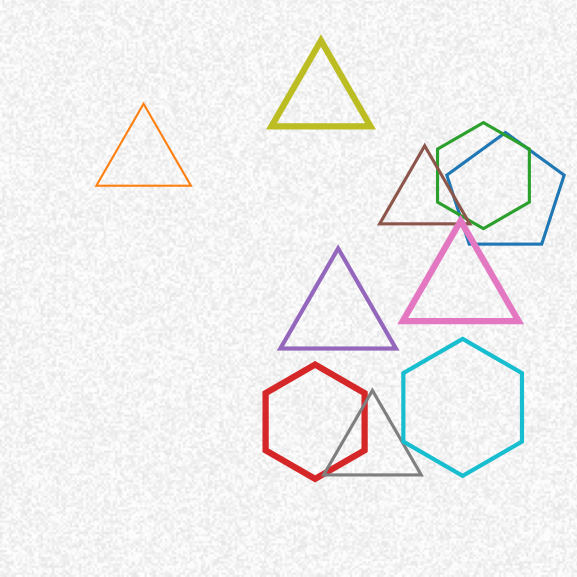[{"shape": "pentagon", "thickness": 1.5, "radius": 0.53, "center": [0.875, 0.663]}, {"shape": "triangle", "thickness": 1, "radius": 0.47, "center": [0.249, 0.725]}, {"shape": "hexagon", "thickness": 1.5, "radius": 0.46, "center": [0.837, 0.695]}, {"shape": "hexagon", "thickness": 3, "radius": 0.49, "center": [0.546, 0.269]}, {"shape": "triangle", "thickness": 2, "radius": 0.58, "center": [0.586, 0.453]}, {"shape": "triangle", "thickness": 1.5, "radius": 0.45, "center": [0.735, 0.657]}, {"shape": "triangle", "thickness": 3, "radius": 0.58, "center": [0.798, 0.501]}, {"shape": "triangle", "thickness": 1.5, "radius": 0.49, "center": [0.645, 0.226]}, {"shape": "triangle", "thickness": 3, "radius": 0.5, "center": [0.556, 0.83]}, {"shape": "hexagon", "thickness": 2, "radius": 0.59, "center": [0.801, 0.294]}]